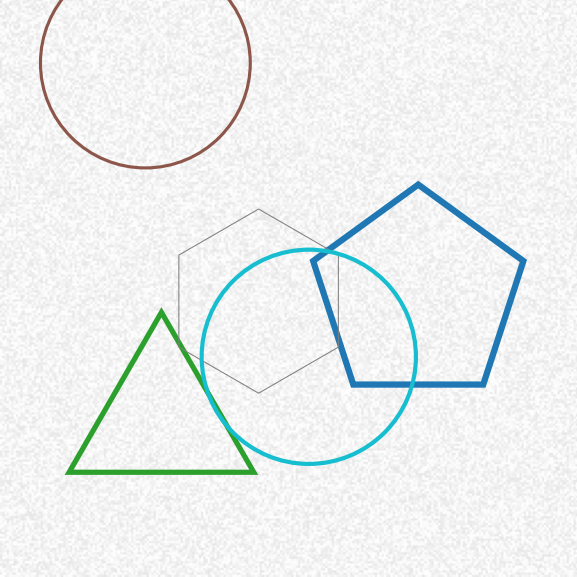[{"shape": "pentagon", "thickness": 3, "radius": 0.96, "center": [0.724, 0.488]}, {"shape": "triangle", "thickness": 2.5, "radius": 0.92, "center": [0.28, 0.274]}, {"shape": "circle", "thickness": 1.5, "radius": 0.91, "center": [0.252, 0.89]}, {"shape": "hexagon", "thickness": 0.5, "radius": 0.8, "center": [0.448, 0.478]}, {"shape": "circle", "thickness": 2, "radius": 0.93, "center": [0.535, 0.381]}]